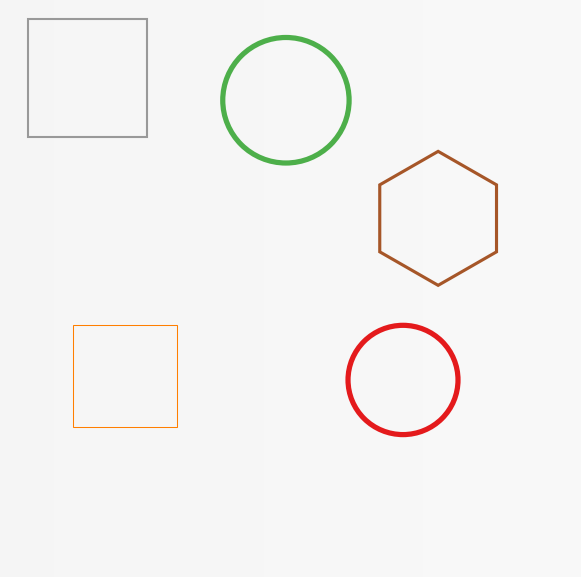[{"shape": "circle", "thickness": 2.5, "radius": 0.47, "center": [0.693, 0.341]}, {"shape": "circle", "thickness": 2.5, "radius": 0.54, "center": [0.492, 0.826]}, {"shape": "square", "thickness": 0.5, "radius": 0.44, "center": [0.215, 0.348]}, {"shape": "hexagon", "thickness": 1.5, "radius": 0.58, "center": [0.754, 0.621]}, {"shape": "square", "thickness": 1, "radius": 0.51, "center": [0.15, 0.864]}]